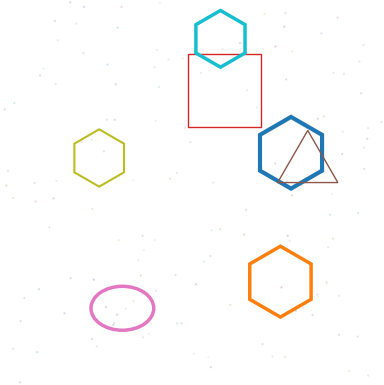[{"shape": "hexagon", "thickness": 3, "radius": 0.47, "center": [0.756, 0.603]}, {"shape": "hexagon", "thickness": 2.5, "radius": 0.46, "center": [0.728, 0.268]}, {"shape": "square", "thickness": 1, "radius": 0.47, "center": [0.583, 0.766]}, {"shape": "triangle", "thickness": 1, "radius": 0.45, "center": [0.799, 0.571]}, {"shape": "oval", "thickness": 2.5, "radius": 0.41, "center": [0.318, 0.199]}, {"shape": "hexagon", "thickness": 1.5, "radius": 0.37, "center": [0.258, 0.59]}, {"shape": "hexagon", "thickness": 2.5, "radius": 0.37, "center": [0.573, 0.899]}]